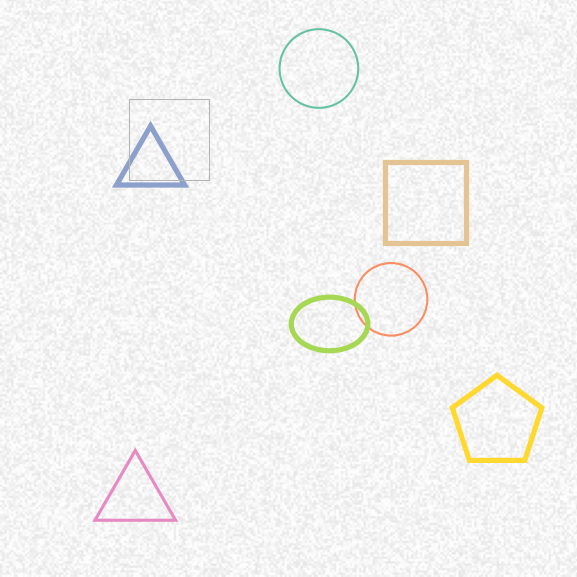[{"shape": "circle", "thickness": 1, "radius": 0.34, "center": [0.552, 0.881]}, {"shape": "circle", "thickness": 1, "radius": 0.31, "center": [0.677, 0.481]}, {"shape": "triangle", "thickness": 2.5, "radius": 0.34, "center": [0.261, 0.713]}, {"shape": "triangle", "thickness": 1.5, "radius": 0.4, "center": [0.234, 0.139]}, {"shape": "oval", "thickness": 2.5, "radius": 0.33, "center": [0.571, 0.438]}, {"shape": "pentagon", "thickness": 2.5, "radius": 0.41, "center": [0.861, 0.268]}, {"shape": "square", "thickness": 2.5, "radius": 0.35, "center": [0.736, 0.648]}, {"shape": "square", "thickness": 0.5, "radius": 0.35, "center": [0.293, 0.757]}]